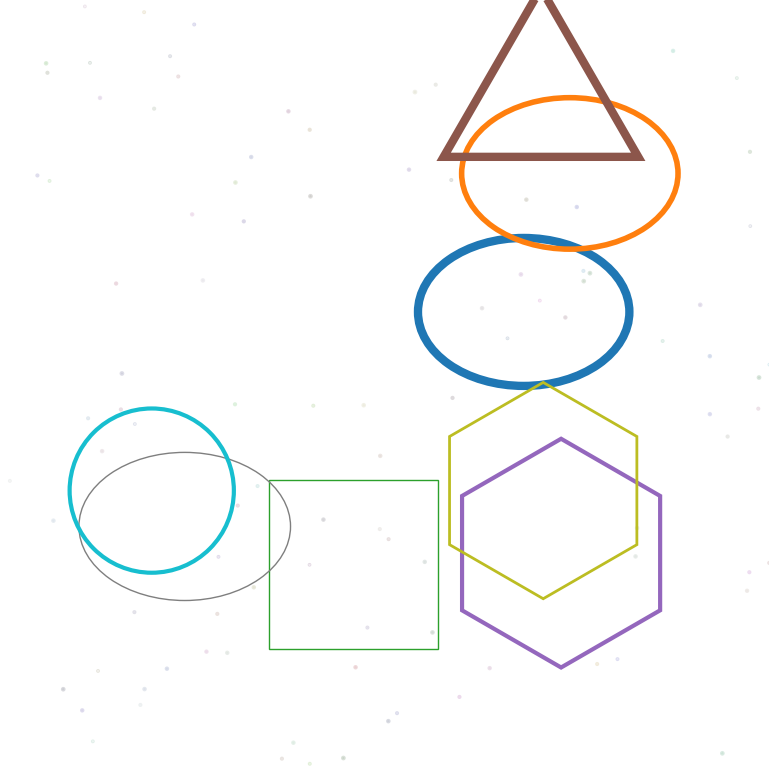[{"shape": "oval", "thickness": 3, "radius": 0.69, "center": [0.68, 0.595]}, {"shape": "oval", "thickness": 2, "radius": 0.7, "center": [0.74, 0.775]}, {"shape": "square", "thickness": 0.5, "radius": 0.55, "center": [0.459, 0.267]}, {"shape": "hexagon", "thickness": 1.5, "radius": 0.74, "center": [0.729, 0.282]}, {"shape": "triangle", "thickness": 3, "radius": 0.73, "center": [0.703, 0.869]}, {"shape": "oval", "thickness": 0.5, "radius": 0.69, "center": [0.24, 0.316]}, {"shape": "hexagon", "thickness": 1, "radius": 0.7, "center": [0.705, 0.363]}, {"shape": "circle", "thickness": 1.5, "radius": 0.53, "center": [0.197, 0.363]}]